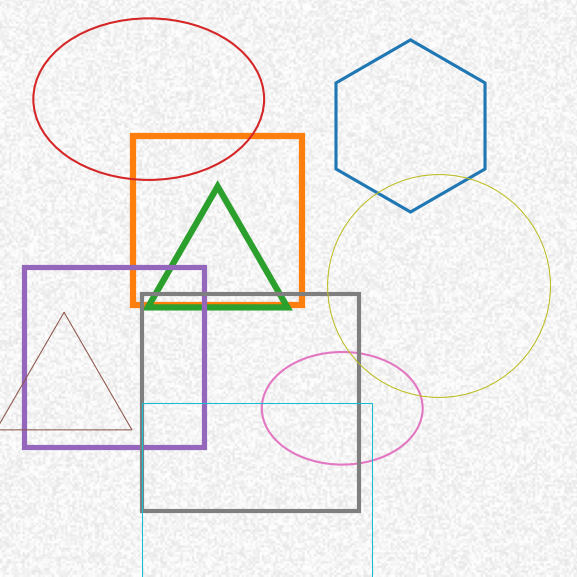[{"shape": "hexagon", "thickness": 1.5, "radius": 0.74, "center": [0.711, 0.781]}, {"shape": "square", "thickness": 3, "radius": 0.73, "center": [0.376, 0.617]}, {"shape": "triangle", "thickness": 3, "radius": 0.7, "center": [0.377, 0.537]}, {"shape": "oval", "thickness": 1, "radius": 1.0, "center": [0.258, 0.827]}, {"shape": "square", "thickness": 2.5, "radius": 0.78, "center": [0.197, 0.381]}, {"shape": "triangle", "thickness": 0.5, "radius": 0.68, "center": [0.111, 0.323]}, {"shape": "oval", "thickness": 1, "radius": 0.7, "center": [0.593, 0.292]}, {"shape": "square", "thickness": 2, "radius": 0.94, "center": [0.434, 0.302]}, {"shape": "circle", "thickness": 0.5, "radius": 0.96, "center": [0.76, 0.504]}, {"shape": "square", "thickness": 0.5, "radius": 1.0, "center": [0.445, 0.101]}]